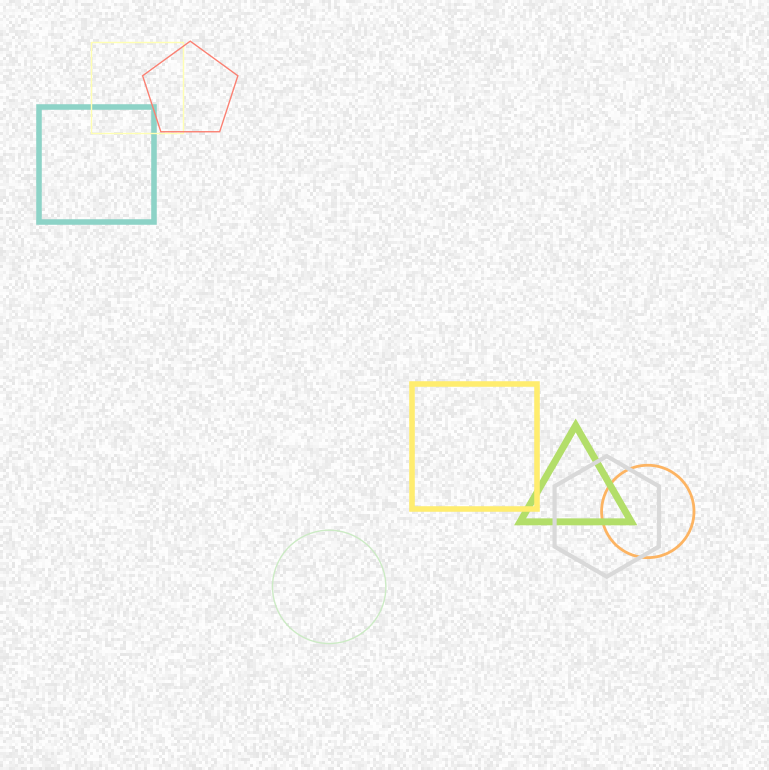[{"shape": "square", "thickness": 2, "radius": 0.37, "center": [0.126, 0.787]}, {"shape": "square", "thickness": 0.5, "radius": 0.3, "center": [0.178, 0.886]}, {"shape": "pentagon", "thickness": 0.5, "radius": 0.33, "center": [0.247, 0.882]}, {"shape": "circle", "thickness": 1, "radius": 0.3, "center": [0.841, 0.336]}, {"shape": "triangle", "thickness": 2.5, "radius": 0.42, "center": [0.748, 0.364]}, {"shape": "hexagon", "thickness": 1.5, "radius": 0.39, "center": [0.788, 0.329]}, {"shape": "circle", "thickness": 0.5, "radius": 0.37, "center": [0.428, 0.238]}, {"shape": "square", "thickness": 2, "radius": 0.41, "center": [0.616, 0.42]}]